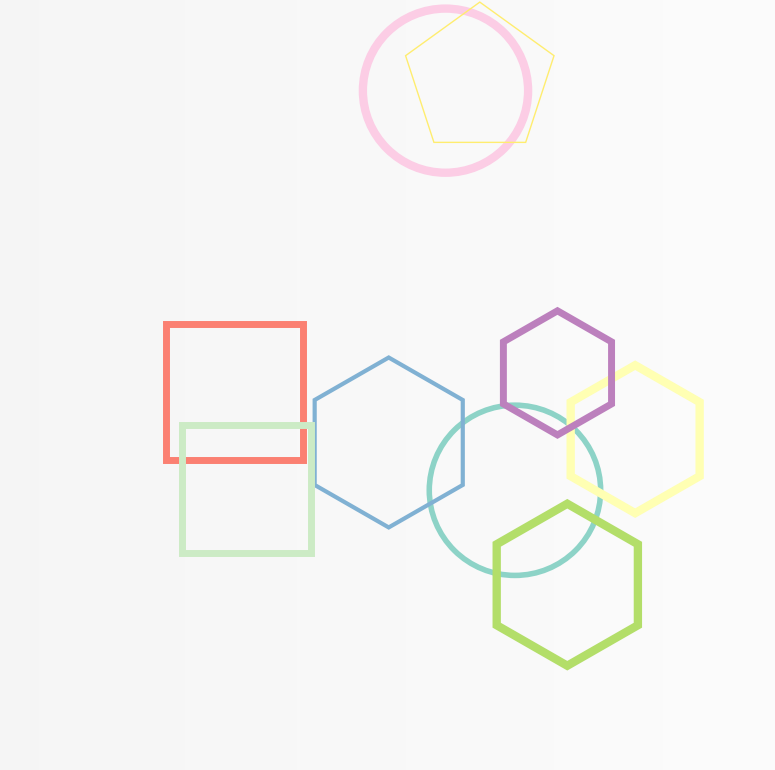[{"shape": "circle", "thickness": 2, "radius": 0.55, "center": [0.664, 0.363]}, {"shape": "hexagon", "thickness": 3, "radius": 0.48, "center": [0.82, 0.43]}, {"shape": "square", "thickness": 2.5, "radius": 0.44, "center": [0.303, 0.491]}, {"shape": "hexagon", "thickness": 1.5, "radius": 0.55, "center": [0.502, 0.425]}, {"shape": "hexagon", "thickness": 3, "radius": 0.53, "center": [0.732, 0.241]}, {"shape": "circle", "thickness": 3, "radius": 0.53, "center": [0.575, 0.882]}, {"shape": "hexagon", "thickness": 2.5, "radius": 0.4, "center": [0.719, 0.516]}, {"shape": "square", "thickness": 2.5, "radius": 0.42, "center": [0.318, 0.364]}, {"shape": "pentagon", "thickness": 0.5, "radius": 0.5, "center": [0.619, 0.897]}]